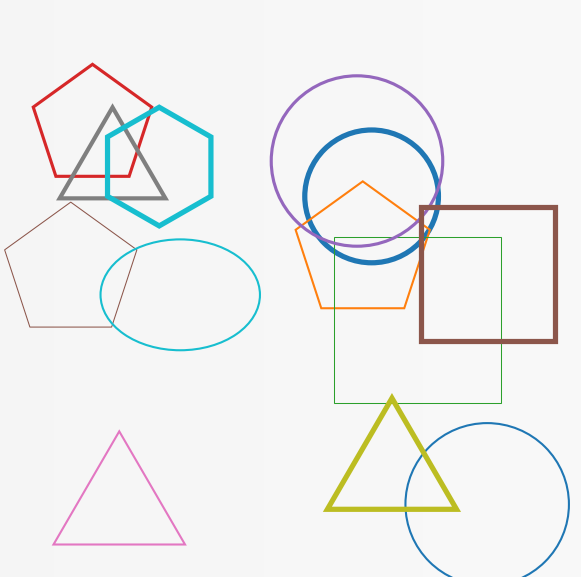[{"shape": "circle", "thickness": 2.5, "radius": 0.57, "center": [0.639, 0.659]}, {"shape": "circle", "thickness": 1, "radius": 0.7, "center": [0.838, 0.126]}, {"shape": "pentagon", "thickness": 1, "radius": 0.61, "center": [0.624, 0.564]}, {"shape": "square", "thickness": 0.5, "radius": 0.72, "center": [0.719, 0.445]}, {"shape": "pentagon", "thickness": 1.5, "radius": 0.54, "center": [0.159, 0.781]}, {"shape": "circle", "thickness": 1.5, "radius": 0.74, "center": [0.614, 0.72]}, {"shape": "pentagon", "thickness": 0.5, "radius": 0.6, "center": [0.122, 0.53]}, {"shape": "square", "thickness": 2.5, "radius": 0.58, "center": [0.839, 0.525]}, {"shape": "triangle", "thickness": 1, "radius": 0.65, "center": [0.205, 0.122]}, {"shape": "triangle", "thickness": 2, "radius": 0.53, "center": [0.194, 0.708]}, {"shape": "triangle", "thickness": 2.5, "radius": 0.64, "center": [0.674, 0.181]}, {"shape": "hexagon", "thickness": 2.5, "radius": 0.51, "center": [0.274, 0.711]}, {"shape": "oval", "thickness": 1, "radius": 0.69, "center": [0.31, 0.489]}]